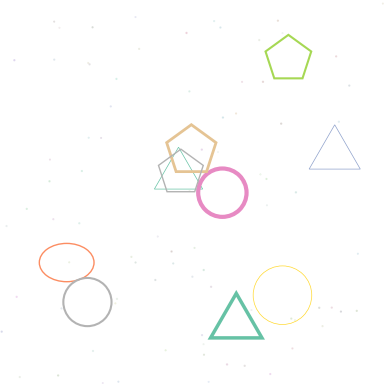[{"shape": "triangle", "thickness": 2.5, "radius": 0.39, "center": [0.614, 0.161]}, {"shape": "triangle", "thickness": 0.5, "radius": 0.36, "center": [0.464, 0.545]}, {"shape": "oval", "thickness": 1, "radius": 0.36, "center": [0.173, 0.318]}, {"shape": "triangle", "thickness": 0.5, "radius": 0.38, "center": [0.869, 0.599]}, {"shape": "circle", "thickness": 3, "radius": 0.31, "center": [0.578, 0.5]}, {"shape": "pentagon", "thickness": 1.5, "radius": 0.31, "center": [0.749, 0.847]}, {"shape": "circle", "thickness": 0.5, "radius": 0.38, "center": [0.734, 0.233]}, {"shape": "pentagon", "thickness": 2, "radius": 0.34, "center": [0.497, 0.609]}, {"shape": "pentagon", "thickness": 1, "radius": 0.31, "center": [0.47, 0.551]}, {"shape": "circle", "thickness": 1.5, "radius": 0.31, "center": [0.227, 0.215]}]